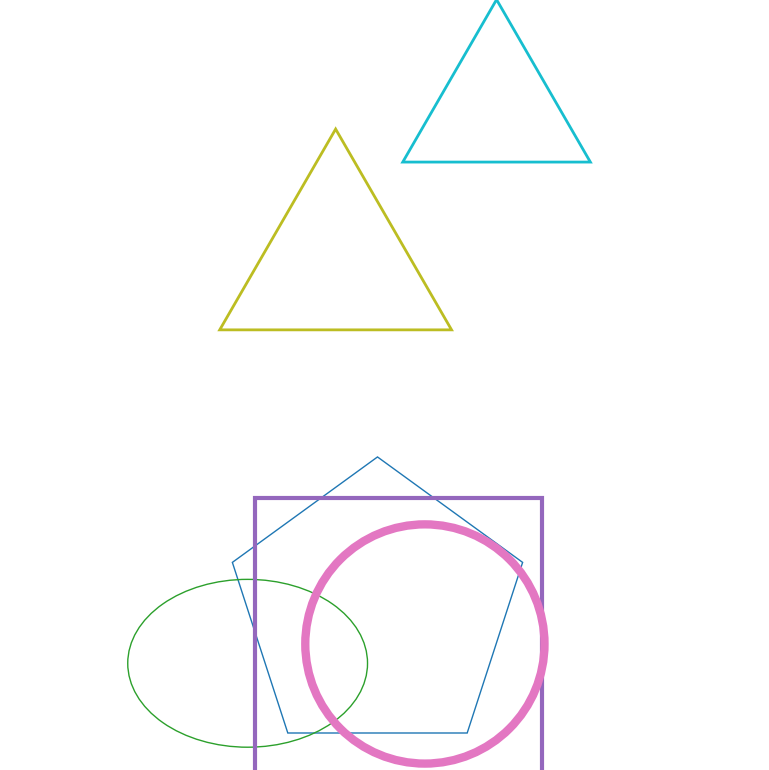[{"shape": "pentagon", "thickness": 0.5, "radius": 0.99, "center": [0.49, 0.208]}, {"shape": "oval", "thickness": 0.5, "radius": 0.78, "center": [0.322, 0.139]}, {"shape": "square", "thickness": 1.5, "radius": 0.93, "center": [0.517, 0.167]}, {"shape": "circle", "thickness": 3, "radius": 0.78, "center": [0.552, 0.164]}, {"shape": "triangle", "thickness": 1, "radius": 0.87, "center": [0.436, 0.659]}, {"shape": "triangle", "thickness": 1, "radius": 0.7, "center": [0.645, 0.86]}]